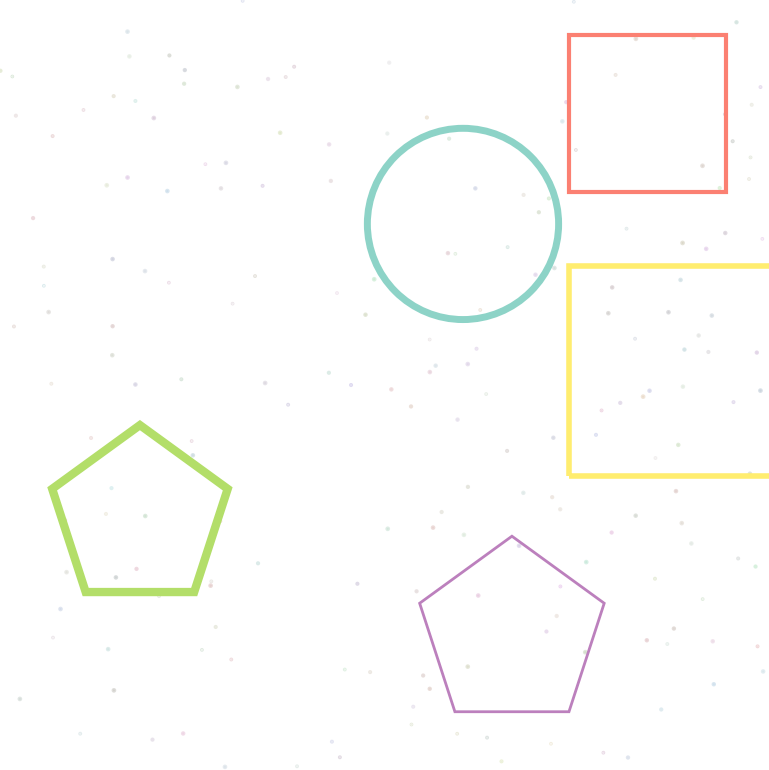[{"shape": "circle", "thickness": 2.5, "radius": 0.62, "center": [0.601, 0.709]}, {"shape": "square", "thickness": 1.5, "radius": 0.51, "center": [0.841, 0.852]}, {"shape": "pentagon", "thickness": 3, "radius": 0.6, "center": [0.182, 0.328]}, {"shape": "pentagon", "thickness": 1, "radius": 0.63, "center": [0.665, 0.178]}, {"shape": "square", "thickness": 2, "radius": 0.68, "center": [0.875, 0.518]}]